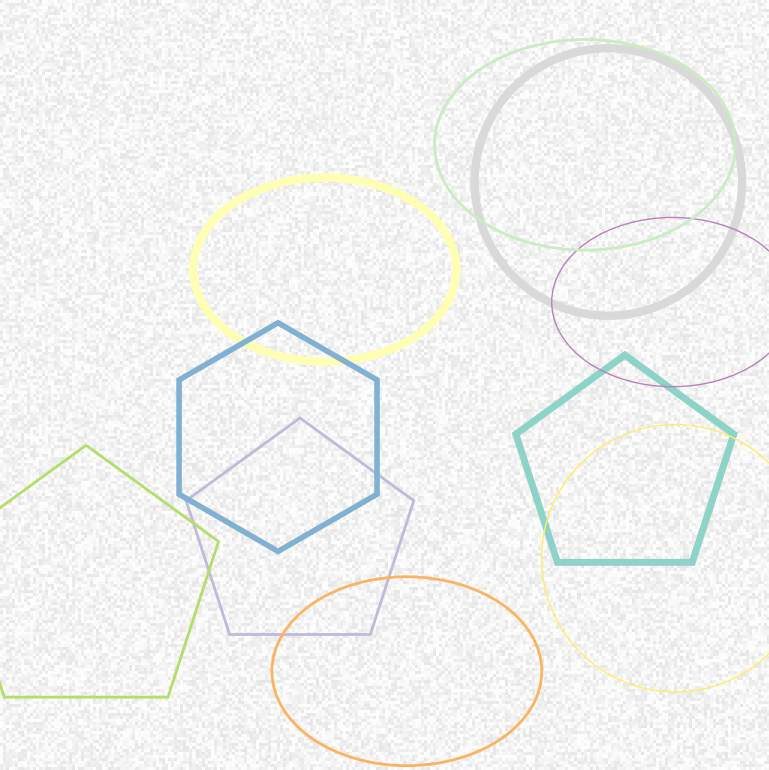[{"shape": "pentagon", "thickness": 2.5, "radius": 0.74, "center": [0.811, 0.39]}, {"shape": "oval", "thickness": 3, "radius": 0.85, "center": [0.422, 0.65]}, {"shape": "pentagon", "thickness": 1, "radius": 0.78, "center": [0.39, 0.302]}, {"shape": "hexagon", "thickness": 2, "radius": 0.74, "center": [0.361, 0.432]}, {"shape": "oval", "thickness": 1, "radius": 0.88, "center": [0.528, 0.128]}, {"shape": "pentagon", "thickness": 1, "radius": 0.9, "center": [0.112, 0.241]}, {"shape": "circle", "thickness": 3, "radius": 0.87, "center": [0.79, 0.764]}, {"shape": "oval", "thickness": 0.5, "radius": 0.78, "center": [0.874, 0.608]}, {"shape": "oval", "thickness": 1, "radius": 0.98, "center": [0.76, 0.812]}, {"shape": "circle", "thickness": 0.5, "radius": 0.87, "center": [0.877, 0.275]}]